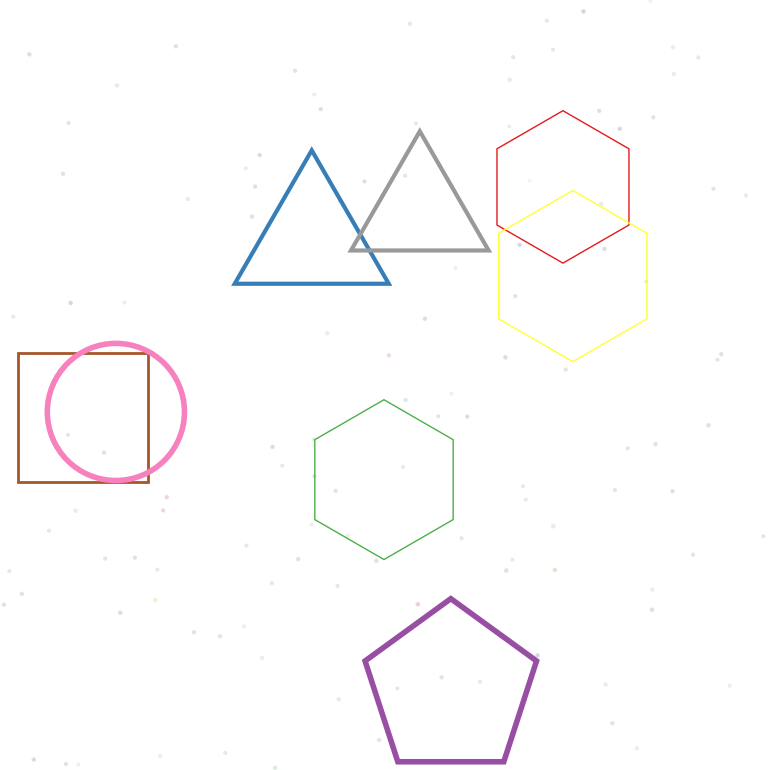[{"shape": "hexagon", "thickness": 0.5, "radius": 0.49, "center": [0.731, 0.757]}, {"shape": "triangle", "thickness": 1.5, "radius": 0.58, "center": [0.405, 0.689]}, {"shape": "hexagon", "thickness": 0.5, "radius": 0.52, "center": [0.499, 0.377]}, {"shape": "pentagon", "thickness": 2, "radius": 0.59, "center": [0.585, 0.105]}, {"shape": "hexagon", "thickness": 0.5, "radius": 0.56, "center": [0.744, 0.641]}, {"shape": "square", "thickness": 1, "radius": 0.42, "center": [0.108, 0.458]}, {"shape": "circle", "thickness": 2, "radius": 0.45, "center": [0.151, 0.465]}, {"shape": "triangle", "thickness": 1.5, "radius": 0.52, "center": [0.545, 0.726]}]